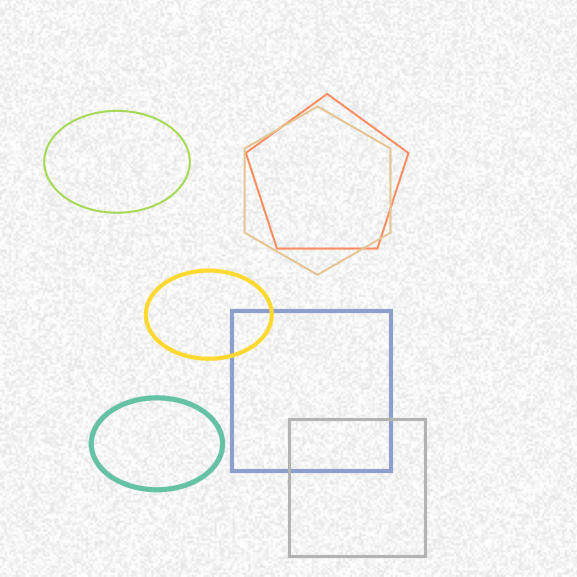[{"shape": "oval", "thickness": 2.5, "radius": 0.57, "center": [0.272, 0.231]}, {"shape": "pentagon", "thickness": 1, "radius": 0.74, "center": [0.567, 0.689]}, {"shape": "square", "thickness": 2, "radius": 0.69, "center": [0.539, 0.322]}, {"shape": "oval", "thickness": 1, "radius": 0.63, "center": [0.203, 0.719]}, {"shape": "oval", "thickness": 2, "radius": 0.55, "center": [0.362, 0.454]}, {"shape": "hexagon", "thickness": 1, "radius": 0.73, "center": [0.55, 0.669]}, {"shape": "square", "thickness": 1.5, "radius": 0.59, "center": [0.619, 0.155]}]